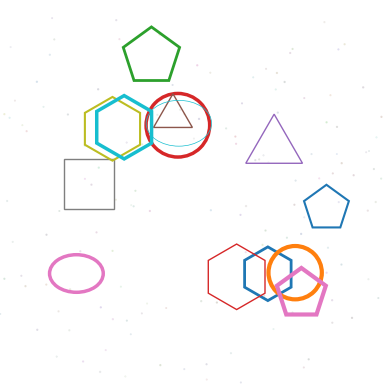[{"shape": "pentagon", "thickness": 1.5, "radius": 0.31, "center": [0.848, 0.459]}, {"shape": "hexagon", "thickness": 2, "radius": 0.35, "center": [0.696, 0.289]}, {"shape": "circle", "thickness": 3, "radius": 0.35, "center": [0.767, 0.292]}, {"shape": "pentagon", "thickness": 2, "radius": 0.38, "center": [0.393, 0.853]}, {"shape": "hexagon", "thickness": 1, "radius": 0.43, "center": [0.615, 0.281]}, {"shape": "circle", "thickness": 2.5, "radius": 0.41, "center": [0.462, 0.675]}, {"shape": "triangle", "thickness": 1, "radius": 0.43, "center": [0.712, 0.618]}, {"shape": "triangle", "thickness": 1, "radius": 0.29, "center": [0.449, 0.698]}, {"shape": "oval", "thickness": 2.5, "radius": 0.35, "center": [0.198, 0.29]}, {"shape": "pentagon", "thickness": 3, "radius": 0.33, "center": [0.783, 0.237]}, {"shape": "square", "thickness": 1, "radius": 0.33, "center": [0.231, 0.522]}, {"shape": "hexagon", "thickness": 1.5, "radius": 0.41, "center": [0.292, 0.665]}, {"shape": "hexagon", "thickness": 2.5, "radius": 0.41, "center": [0.322, 0.669]}, {"shape": "oval", "thickness": 0.5, "radius": 0.43, "center": [0.465, 0.68]}]